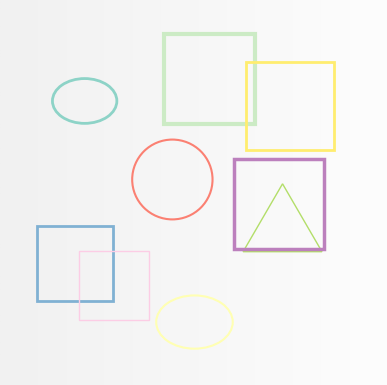[{"shape": "oval", "thickness": 2, "radius": 0.42, "center": [0.218, 0.738]}, {"shape": "oval", "thickness": 1.5, "radius": 0.49, "center": [0.502, 0.163]}, {"shape": "circle", "thickness": 1.5, "radius": 0.52, "center": [0.445, 0.534]}, {"shape": "square", "thickness": 2, "radius": 0.49, "center": [0.193, 0.316]}, {"shape": "triangle", "thickness": 1, "radius": 0.59, "center": [0.729, 0.405]}, {"shape": "square", "thickness": 1, "radius": 0.45, "center": [0.293, 0.258]}, {"shape": "square", "thickness": 2.5, "radius": 0.58, "center": [0.72, 0.471]}, {"shape": "square", "thickness": 3, "radius": 0.58, "center": [0.54, 0.795]}, {"shape": "square", "thickness": 2, "radius": 0.57, "center": [0.749, 0.724]}]